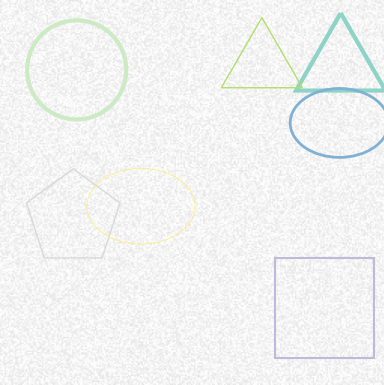[{"shape": "triangle", "thickness": 3, "radius": 0.67, "center": [0.885, 0.832]}, {"shape": "square", "thickness": 1.5, "radius": 0.65, "center": [0.842, 0.201]}, {"shape": "oval", "thickness": 2, "radius": 0.64, "center": [0.882, 0.681]}, {"shape": "triangle", "thickness": 1, "radius": 0.61, "center": [0.68, 0.833]}, {"shape": "pentagon", "thickness": 1, "radius": 0.64, "center": [0.19, 0.434]}, {"shape": "circle", "thickness": 3, "radius": 0.64, "center": [0.199, 0.819]}, {"shape": "oval", "thickness": 0.5, "radius": 0.7, "center": [0.366, 0.464]}]